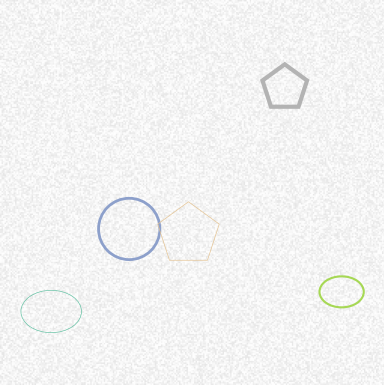[{"shape": "oval", "thickness": 0.5, "radius": 0.39, "center": [0.133, 0.191]}, {"shape": "circle", "thickness": 2, "radius": 0.4, "center": [0.336, 0.405]}, {"shape": "oval", "thickness": 1.5, "radius": 0.29, "center": [0.887, 0.242]}, {"shape": "pentagon", "thickness": 0.5, "radius": 0.42, "center": [0.49, 0.392]}, {"shape": "pentagon", "thickness": 3, "radius": 0.3, "center": [0.74, 0.772]}]